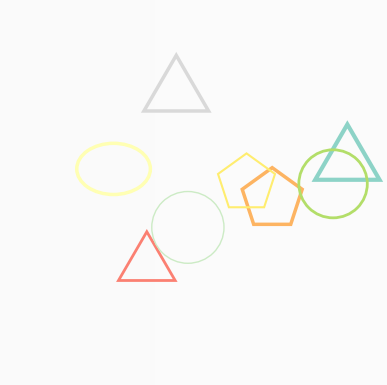[{"shape": "triangle", "thickness": 3, "radius": 0.48, "center": [0.896, 0.581]}, {"shape": "oval", "thickness": 2.5, "radius": 0.47, "center": [0.293, 0.561]}, {"shape": "triangle", "thickness": 2, "radius": 0.42, "center": [0.379, 0.314]}, {"shape": "pentagon", "thickness": 2.5, "radius": 0.41, "center": [0.702, 0.483]}, {"shape": "circle", "thickness": 2, "radius": 0.44, "center": [0.86, 0.523]}, {"shape": "triangle", "thickness": 2.5, "radius": 0.48, "center": [0.455, 0.76]}, {"shape": "circle", "thickness": 1, "radius": 0.47, "center": [0.485, 0.409]}, {"shape": "pentagon", "thickness": 1.5, "radius": 0.39, "center": [0.636, 0.524]}]